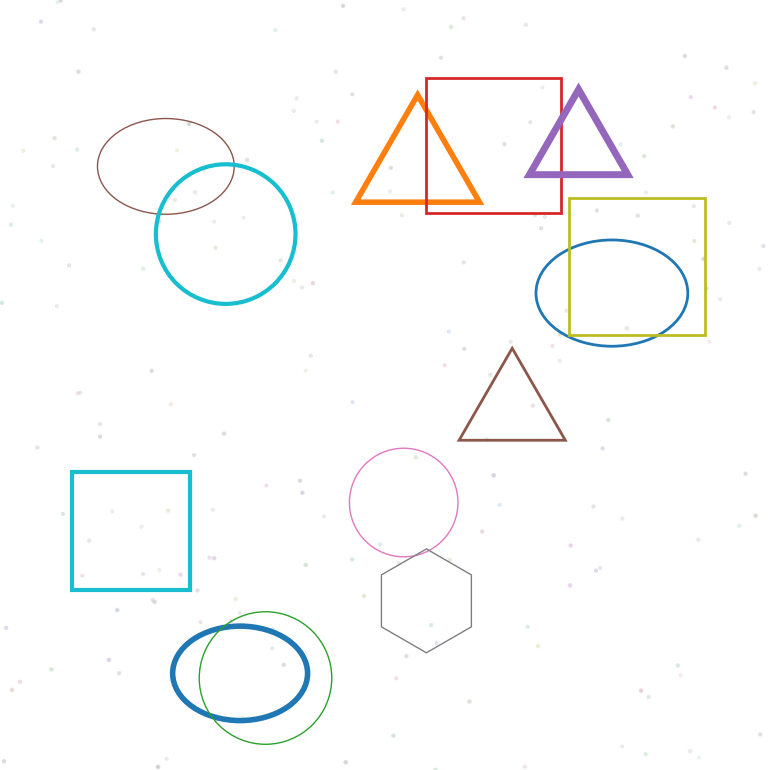[{"shape": "oval", "thickness": 1, "radius": 0.49, "center": [0.795, 0.619]}, {"shape": "oval", "thickness": 2, "radius": 0.44, "center": [0.312, 0.126]}, {"shape": "triangle", "thickness": 2, "radius": 0.46, "center": [0.542, 0.784]}, {"shape": "circle", "thickness": 0.5, "radius": 0.43, "center": [0.345, 0.119]}, {"shape": "square", "thickness": 1, "radius": 0.44, "center": [0.641, 0.811]}, {"shape": "triangle", "thickness": 2.5, "radius": 0.37, "center": [0.751, 0.81]}, {"shape": "triangle", "thickness": 1, "radius": 0.4, "center": [0.665, 0.468]}, {"shape": "oval", "thickness": 0.5, "radius": 0.44, "center": [0.215, 0.784]}, {"shape": "circle", "thickness": 0.5, "radius": 0.35, "center": [0.524, 0.347]}, {"shape": "hexagon", "thickness": 0.5, "radius": 0.34, "center": [0.554, 0.22]}, {"shape": "square", "thickness": 1, "radius": 0.44, "center": [0.827, 0.654]}, {"shape": "circle", "thickness": 1.5, "radius": 0.45, "center": [0.293, 0.696]}, {"shape": "square", "thickness": 1.5, "radius": 0.38, "center": [0.171, 0.311]}]